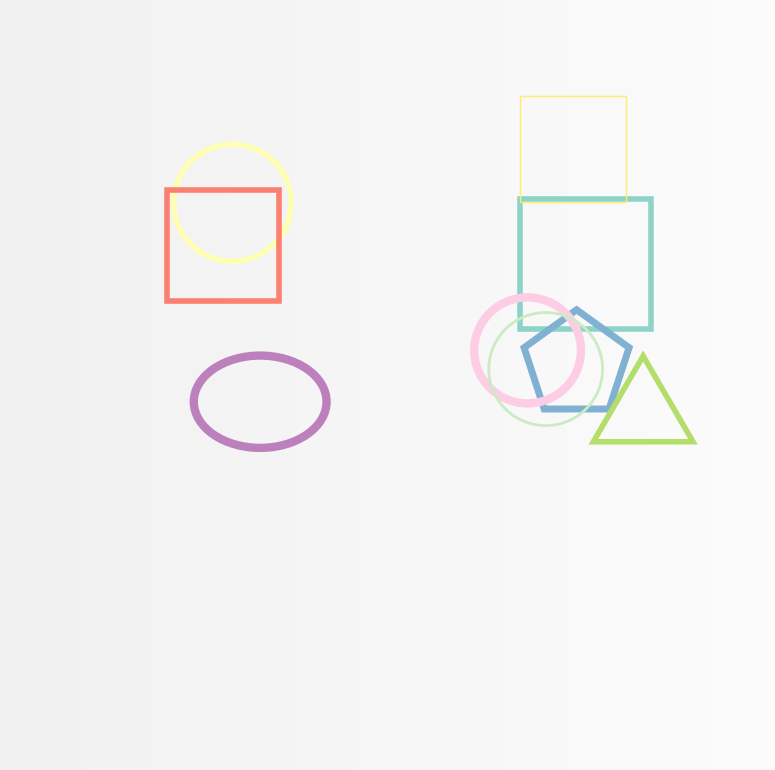[{"shape": "square", "thickness": 2, "radius": 0.42, "center": [0.756, 0.658]}, {"shape": "circle", "thickness": 2, "radius": 0.38, "center": [0.3, 0.737]}, {"shape": "square", "thickness": 2, "radius": 0.36, "center": [0.288, 0.681]}, {"shape": "pentagon", "thickness": 2.5, "radius": 0.36, "center": [0.744, 0.526]}, {"shape": "triangle", "thickness": 2, "radius": 0.37, "center": [0.83, 0.463]}, {"shape": "circle", "thickness": 3, "radius": 0.34, "center": [0.681, 0.545]}, {"shape": "oval", "thickness": 3, "radius": 0.43, "center": [0.336, 0.478]}, {"shape": "circle", "thickness": 1, "radius": 0.37, "center": [0.704, 0.521]}, {"shape": "square", "thickness": 0.5, "radius": 0.34, "center": [0.74, 0.807]}]